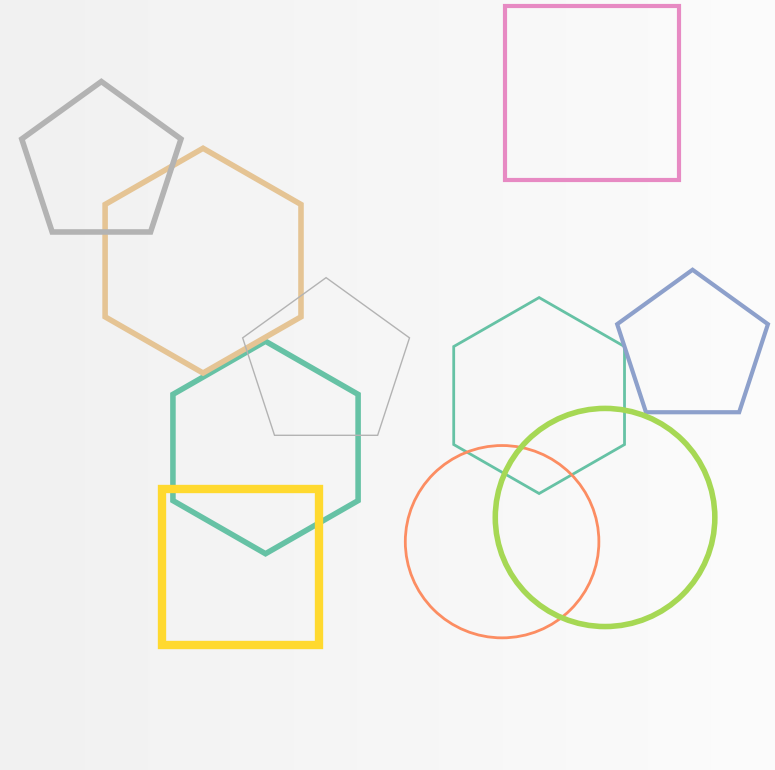[{"shape": "hexagon", "thickness": 2, "radius": 0.69, "center": [0.343, 0.419]}, {"shape": "hexagon", "thickness": 1, "radius": 0.64, "center": [0.696, 0.486]}, {"shape": "circle", "thickness": 1, "radius": 0.62, "center": [0.648, 0.297]}, {"shape": "pentagon", "thickness": 1.5, "radius": 0.51, "center": [0.894, 0.547]}, {"shape": "square", "thickness": 1.5, "radius": 0.56, "center": [0.764, 0.879]}, {"shape": "circle", "thickness": 2, "radius": 0.71, "center": [0.781, 0.328]}, {"shape": "square", "thickness": 3, "radius": 0.51, "center": [0.311, 0.264]}, {"shape": "hexagon", "thickness": 2, "radius": 0.73, "center": [0.262, 0.661]}, {"shape": "pentagon", "thickness": 0.5, "radius": 0.57, "center": [0.421, 0.526]}, {"shape": "pentagon", "thickness": 2, "radius": 0.54, "center": [0.131, 0.786]}]